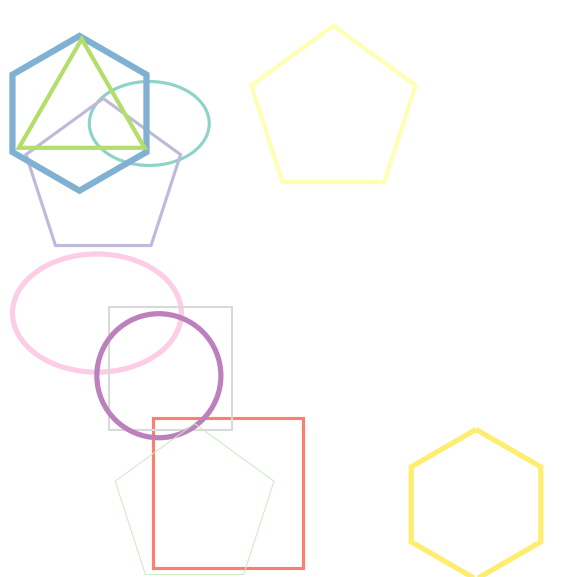[{"shape": "oval", "thickness": 1.5, "radius": 0.52, "center": [0.258, 0.785]}, {"shape": "pentagon", "thickness": 2, "radius": 0.75, "center": [0.577, 0.805]}, {"shape": "pentagon", "thickness": 1.5, "radius": 0.7, "center": [0.179, 0.688]}, {"shape": "square", "thickness": 1.5, "radius": 0.65, "center": [0.395, 0.146]}, {"shape": "hexagon", "thickness": 3, "radius": 0.67, "center": [0.138, 0.803]}, {"shape": "triangle", "thickness": 2, "radius": 0.63, "center": [0.142, 0.806]}, {"shape": "oval", "thickness": 2.5, "radius": 0.73, "center": [0.168, 0.457]}, {"shape": "square", "thickness": 1, "radius": 0.53, "center": [0.296, 0.361]}, {"shape": "circle", "thickness": 2.5, "radius": 0.54, "center": [0.275, 0.349]}, {"shape": "pentagon", "thickness": 0.5, "radius": 0.72, "center": [0.337, 0.121]}, {"shape": "hexagon", "thickness": 2.5, "radius": 0.65, "center": [0.824, 0.126]}]